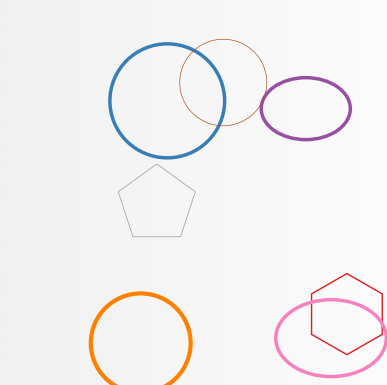[{"shape": "hexagon", "thickness": 1, "radius": 0.53, "center": [0.895, 0.184]}, {"shape": "circle", "thickness": 2.5, "radius": 0.74, "center": [0.432, 0.738]}, {"shape": "oval", "thickness": 2.5, "radius": 0.57, "center": [0.789, 0.718]}, {"shape": "circle", "thickness": 3, "radius": 0.64, "center": [0.363, 0.109]}, {"shape": "circle", "thickness": 0.5, "radius": 0.56, "center": [0.576, 0.786]}, {"shape": "oval", "thickness": 2.5, "radius": 0.71, "center": [0.854, 0.122]}, {"shape": "pentagon", "thickness": 0.5, "radius": 0.52, "center": [0.405, 0.47]}]